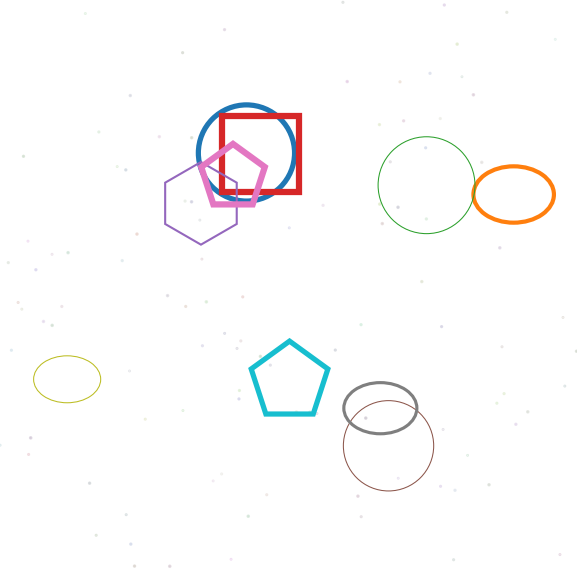[{"shape": "circle", "thickness": 2.5, "radius": 0.42, "center": [0.427, 0.734]}, {"shape": "oval", "thickness": 2, "radius": 0.35, "center": [0.889, 0.662]}, {"shape": "circle", "thickness": 0.5, "radius": 0.42, "center": [0.739, 0.678]}, {"shape": "square", "thickness": 3, "radius": 0.33, "center": [0.451, 0.732]}, {"shape": "hexagon", "thickness": 1, "radius": 0.36, "center": [0.348, 0.647]}, {"shape": "circle", "thickness": 0.5, "radius": 0.39, "center": [0.673, 0.227]}, {"shape": "pentagon", "thickness": 3, "radius": 0.29, "center": [0.403, 0.692]}, {"shape": "oval", "thickness": 1.5, "radius": 0.32, "center": [0.659, 0.292]}, {"shape": "oval", "thickness": 0.5, "radius": 0.29, "center": [0.116, 0.342]}, {"shape": "pentagon", "thickness": 2.5, "radius": 0.35, "center": [0.501, 0.339]}]